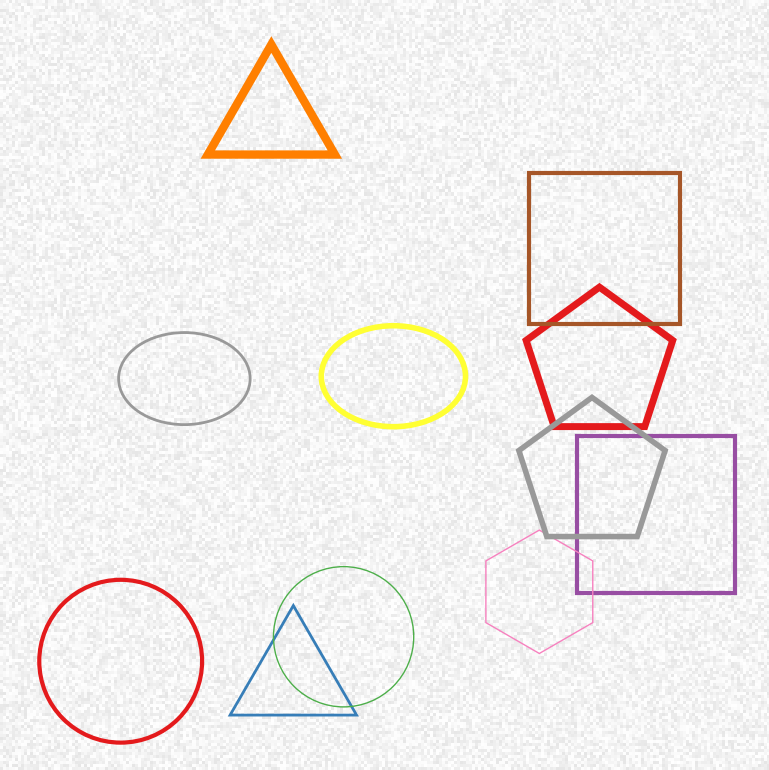[{"shape": "pentagon", "thickness": 2.5, "radius": 0.5, "center": [0.779, 0.527]}, {"shape": "circle", "thickness": 1.5, "radius": 0.53, "center": [0.157, 0.141]}, {"shape": "triangle", "thickness": 1, "radius": 0.47, "center": [0.381, 0.119]}, {"shape": "circle", "thickness": 0.5, "radius": 0.46, "center": [0.446, 0.173]}, {"shape": "square", "thickness": 1.5, "radius": 0.51, "center": [0.852, 0.332]}, {"shape": "triangle", "thickness": 3, "radius": 0.48, "center": [0.352, 0.847]}, {"shape": "oval", "thickness": 2, "radius": 0.47, "center": [0.511, 0.511]}, {"shape": "square", "thickness": 1.5, "radius": 0.49, "center": [0.786, 0.677]}, {"shape": "hexagon", "thickness": 0.5, "radius": 0.4, "center": [0.7, 0.231]}, {"shape": "oval", "thickness": 1, "radius": 0.43, "center": [0.239, 0.508]}, {"shape": "pentagon", "thickness": 2, "radius": 0.5, "center": [0.769, 0.384]}]